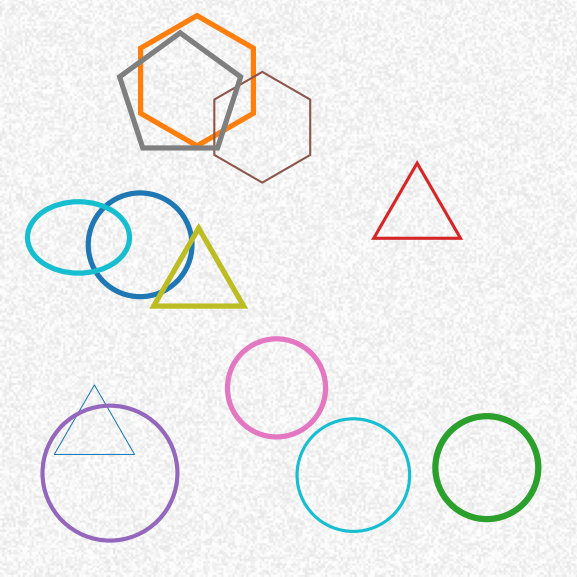[{"shape": "triangle", "thickness": 0.5, "radius": 0.4, "center": [0.164, 0.252]}, {"shape": "circle", "thickness": 2.5, "radius": 0.45, "center": [0.243, 0.575]}, {"shape": "hexagon", "thickness": 2.5, "radius": 0.56, "center": [0.341, 0.859]}, {"shape": "circle", "thickness": 3, "radius": 0.45, "center": [0.843, 0.189]}, {"shape": "triangle", "thickness": 1.5, "radius": 0.43, "center": [0.722, 0.63]}, {"shape": "circle", "thickness": 2, "radius": 0.58, "center": [0.19, 0.18]}, {"shape": "hexagon", "thickness": 1, "radius": 0.48, "center": [0.454, 0.779]}, {"shape": "circle", "thickness": 2.5, "radius": 0.42, "center": [0.479, 0.327]}, {"shape": "pentagon", "thickness": 2.5, "radius": 0.55, "center": [0.312, 0.832]}, {"shape": "triangle", "thickness": 2.5, "radius": 0.45, "center": [0.344, 0.514]}, {"shape": "circle", "thickness": 1.5, "radius": 0.49, "center": [0.612, 0.176]}, {"shape": "oval", "thickness": 2.5, "radius": 0.44, "center": [0.136, 0.588]}]